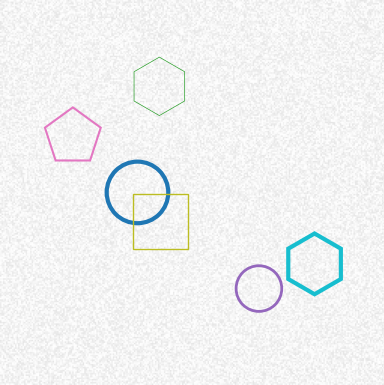[{"shape": "circle", "thickness": 3, "radius": 0.4, "center": [0.357, 0.5]}, {"shape": "hexagon", "thickness": 0.5, "radius": 0.38, "center": [0.414, 0.776]}, {"shape": "circle", "thickness": 2, "radius": 0.3, "center": [0.673, 0.25]}, {"shape": "pentagon", "thickness": 1.5, "radius": 0.38, "center": [0.189, 0.645]}, {"shape": "square", "thickness": 1, "radius": 0.36, "center": [0.417, 0.424]}, {"shape": "hexagon", "thickness": 3, "radius": 0.39, "center": [0.817, 0.315]}]